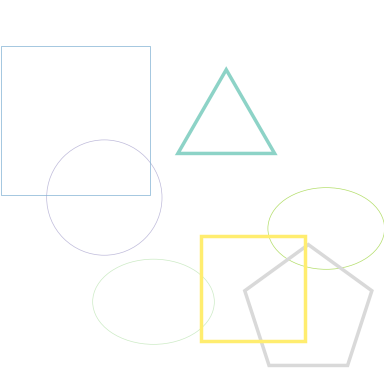[{"shape": "triangle", "thickness": 2.5, "radius": 0.73, "center": [0.588, 0.674]}, {"shape": "circle", "thickness": 0.5, "radius": 0.75, "center": [0.271, 0.487]}, {"shape": "square", "thickness": 0.5, "radius": 0.97, "center": [0.196, 0.686]}, {"shape": "oval", "thickness": 0.5, "radius": 0.76, "center": [0.847, 0.407]}, {"shape": "pentagon", "thickness": 2.5, "radius": 0.87, "center": [0.801, 0.191]}, {"shape": "oval", "thickness": 0.5, "radius": 0.79, "center": [0.399, 0.216]}, {"shape": "square", "thickness": 2.5, "radius": 0.68, "center": [0.657, 0.251]}]